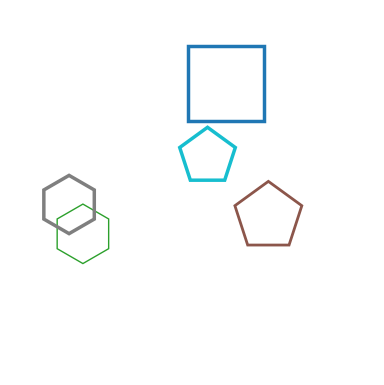[{"shape": "square", "thickness": 2.5, "radius": 0.49, "center": [0.587, 0.784]}, {"shape": "hexagon", "thickness": 1, "radius": 0.39, "center": [0.215, 0.393]}, {"shape": "pentagon", "thickness": 2, "radius": 0.46, "center": [0.697, 0.437]}, {"shape": "hexagon", "thickness": 2.5, "radius": 0.38, "center": [0.179, 0.469]}, {"shape": "pentagon", "thickness": 2.5, "radius": 0.38, "center": [0.539, 0.593]}]